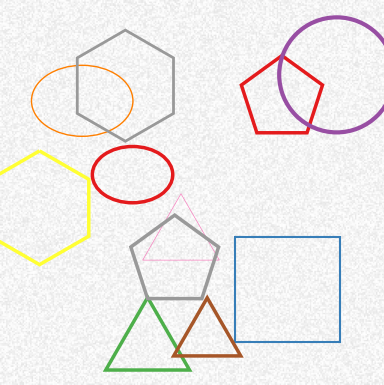[{"shape": "pentagon", "thickness": 2.5, "radius": 0.55, "center": [0.732, 0.745]}, {"shape": "oval", "thickness": 2.5, "radius": 0.52, "center": [0.344, 0.546]}, {"shape": "square", "thickness": 1.5, "radius": 0.68, "center": [0.746, 0.248]}, {"shape": "triangle", "thickness": 2.5, "radius": 0.63, "center": [0.383, 0.102]}, {"shape": "circle", "thickness": 3, "radius": 0.75, "center": [0.875, 0.806]}, {"shape": "oval", "thickness": 1, "radius": 0.66, "center": [0.214, 0.738]}, {"shape": "hexagon", "thickness": 2.5, "radius": 0.74, "center": [0.103, 0.46]}, {"shape": "triangle", "thickness": 2.5, "radius": 0.5, "center": [0.538, 0.126]}, {"shape": "triangle", "thickness": 0.5, "radius": 0.57, "center": [0.47, 0.382]}, {"shape": "hexagon", "thickness": 2, "radius": 0.72, "center": [0.326, 0.777]}, {"shape": "pentagon", "thickness": 2.5, "radius": 0.6, "center": [0.454, 0.321]}]